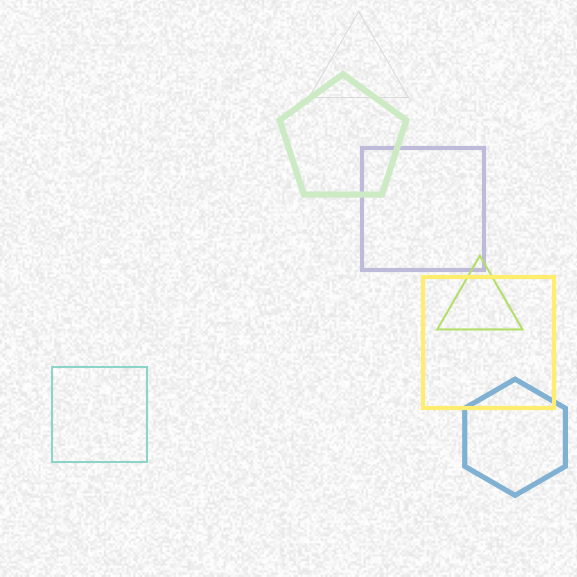[{"shape": "square", "thickness": 1, "radius": 0.41, "center": [0.172, 0.281]}, {"shape": "square", "thickness": 2, "radius": 0.53, "center": [0.732, 0.638]}, {"shape": "hexagon", "thickness": 2.5, "radius": 0.5, "center": [0.892, 0.242]}, {"shape": "triangle", "thickness": 1, "radius": 0.43, "center": [0.831, 0.471]}, {"shape": "triangle", "thickness": 0.5, "radius": 0.5, "center": [0.621, 0.88]}, {"shape": "pentagon", "thickness": 3, "radius": 0.58, "center": [0.594, 0.755]}, {"shape": "square", "thickness": 2, "radius": 0.57, "center": [0.846, 0.406]}]